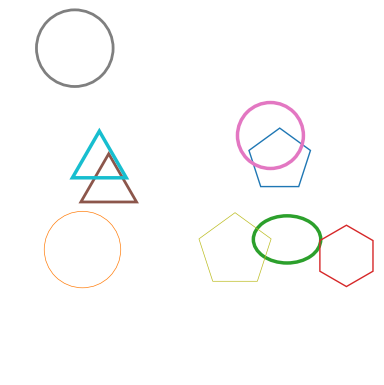[{"shape": "pentagon", "thickness": 1, "radius": 0.42, "center": [0.727, 0.583]}, {"shape": "circle", "thickness": 0.5, "radius": 0.5, "center": [0.214, 0.352]}, {"shape": "oval", "thickness": 2.5, "radius": 0.44, "center": [0.746, 0.378]}, {"shape": "hexagon", "thickness": 1, "radius": 0.4, "center": [0.9, 0.335]}, {"shape": "triangle", "thickness": 2, "radius": 0.42, "center": [0.282, 0.517]}, {"shape": "circle", "thickness": 2.5, "radius": 0.43, "center": [0.702, 0.648]}, {"shape": "circle", "thickness": 2, "radius": 0.5, "center": [0.194, 0.875]}, {"shape": "pentagon", "thickness": 0.5, "radius": 0.49, "center": [0.61, 0.349]}, {"shape": "triangle", "thickness": 2.5, "radius": 0.4, "center": [0.258, 0.579]}]